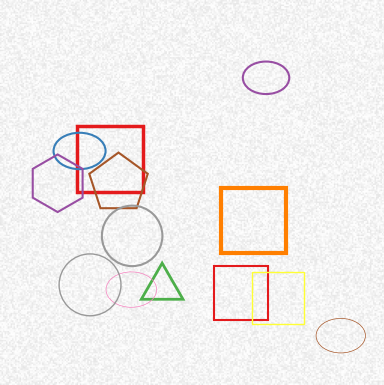[{"shape": "square", "thickness": 2.5, "radius": 0.43, "center": [0.285, 0.587]}, {"shape": "square", "thickness": 1.5, "radius": 0.35, "center": [0.626, 0.239]}, {"shape": "oval", "thickness": 1.5, "radius": 0.34, "center": [0.207, 0.608]}, {"shape": "triangle", "thickness": 2, "radius": 0.31, "center": [0.421, 0.254]}, {"shape": "oval", "thickness": 1.5, "radius": 0.3, "center": [0.691, 0.798]}, {"shape": "hexagon", "thickness": 1.5, "radius": 0.37, "center": [0.15, 0.524]}, {"shape": "square", "thickness": 3, "radius": 0.42, "center": [0.657, 0.427]}, {"shape": "square", "thickness": 1, "radius": 0.34, "center": [0.721, 0.227]}, {"shape": "pentagon", "thickness": 1.5, "radius": 0.4, "center": [0.308, 0.524]}, {"shape": "oval", "thickness": 0.5, "radius": 0.32, "center": [0.885, 0.128]}, {"shape": "oval", "thickness": 0.5, "radius": 0.33, "center": [0.341, 0.248]}, {"shape": "circle", "thickness": 1, "radius": 0.4, "center": [0.234, 0.26]}, {"shape": "circle", "thickness": 1.5, "radius": 0.39, "center": [0.343, 0.387]}]